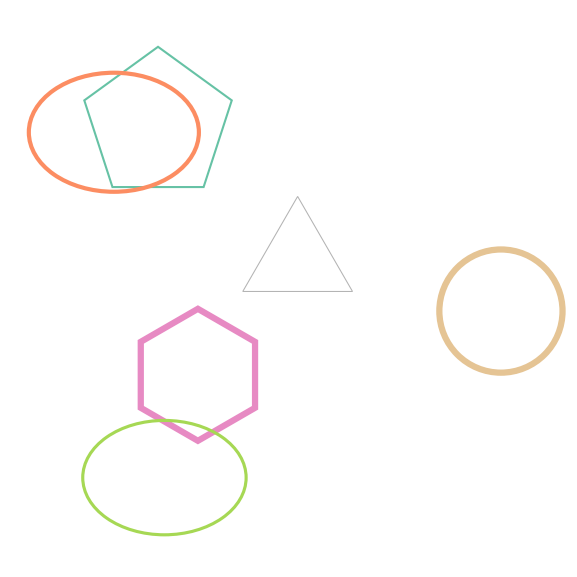[{"shape": "pentagon", "thickness": 1, "radius": 0.67, "center": [0.274, 0.784]}, {"shape": "oval", "thickness": 2, "radius": 0.74, "center": [0.197, 0.77]}, {"shape": "hexagon", "thickness": 3, "radius": 0.57, "center": [0.343, 0.35]}, {"shape": "oval", "thickness": 1.5, "radius": 0.71, "center": [0.285, 0.172]}, {"shape": "circle", "thickness": 3, "radius": 0.53, "center": [0.867, 0.46]}, {"shape": "triangle", "thickness": 0.5, "radius": 0.55, "center": [0.515, 0.549]}]